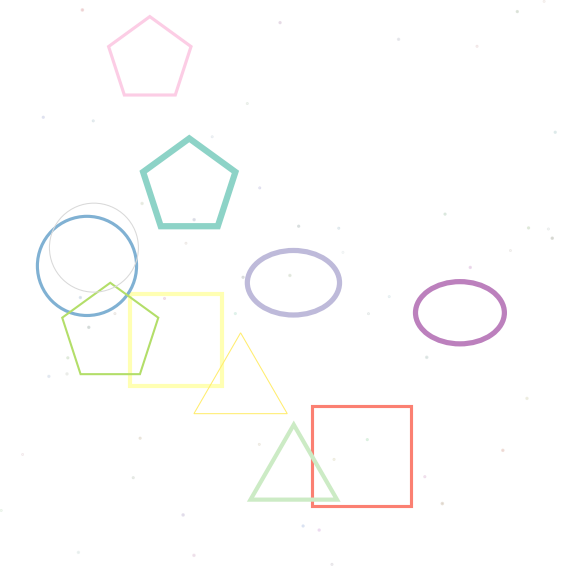[{"shape": "pentagon", "thickness": 3, "radius": 0.42, "center": [0.328, 0.675]}, {"shape": "square", "thickness": 2, "radius": 0.4, "center": [0.305, 0.41]}, {"shape": "oval", "thickness": 2.5, "radius": 0.4, "center": [0.508, 0.51]}, {"shape": "square", "thickness": 1.5, "radius": 0.43, "center": [0.626, 0.21]}, {"shape": "circle", "thickness": 1.5, "radius": 0.43, "center": [0.151, 0.539]}, {"shape": "pentagon", "thickness": 1, "radius": 0.44, "center": [0.191, 0.422]}, {"shape": "pentagon", "thickness": 1.5, "radius": 0.38, "center": [0.259, 0.895]}, {"shape": "circle", "thickness": 0.5, "radius": 0.39, "center": [0.163, 0.57]}, {"shape": "oval", "thickness": 2.5, "radius": 0.38, "center": [0.796, 0.458]}, {"shape": "triangle", "thickness": 2, "radius": 0.43, "center": [0.509, 0.177]}, {"shape": "triangle", "thickness": 0.5, "radius": 0.47, "center": [0.417, 0.329]}]